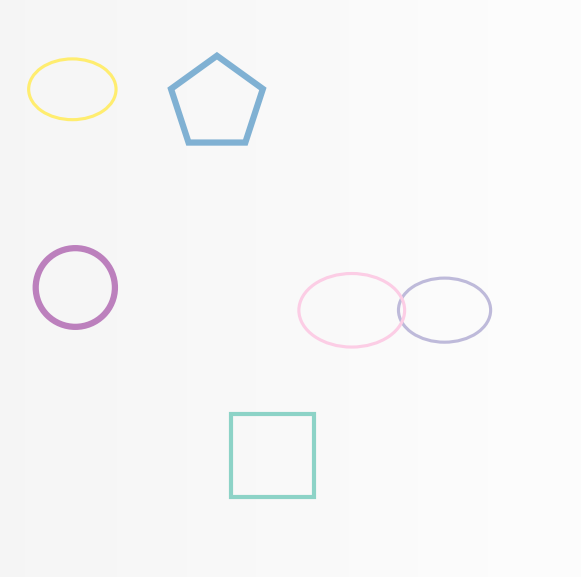[{"shape": "square", "thickness": 2, "radius": 0.36, "center": [0.468, 0.21]}, {"shape": "oval", "thickness": 1.5, "radius": 0.4, "center": [0.765, 0.462]}, {"shape": "pentagon", "thickness": 3, "radius": 0.42, "center": [0.373, 0.82]}, {"shape": "oval", "thickness": 1.5, "radius": 0.45, "center": [0.605, 0.462]}, {"shape": "circle", "thickness": 3, "radius": 0.34, "center": [0.13, 0.501]}, {"shape": "oval", "thickness": 1.5, "radius": 0.38, "center": [0.124, 0.845]}]